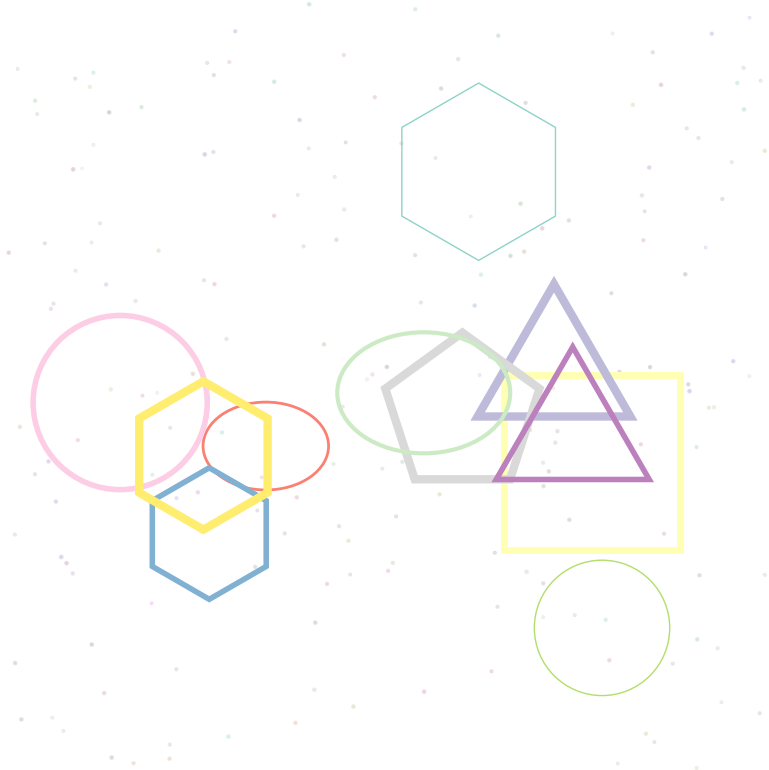[{"shape": "hexagon", "thickness": 0.5, "radius": 0.58, "center": [0.622, 0.777]}, {"shape": "square", "thickness": 2.5, "radius": 0.57, "center": [0.769, 0.4]}, {"shape": "triangle", "thickness": 3, "radius": 0.57, "center": [0.719, 0.516]}, {"shape": "oval", "thickness": 1, "radius": 0.41, "center": [0.345, 0.421]}, {"shape": "hexagon", "thickness": 2, "radius": 0.43, "center": [0.272, 0.307]}, {"shape": "circle", "thickness": 0.5, "radius": 0.44, "center": [0.782, 0.185]}, {"shape": "circle", "thickness": 2, "radius": 0.57, "center": [0.156, 0.477]}, {"shape": "pentagon", "thickness": 3, "radius": 0.53, "center": [0.601, 0.463]}, {"shape": "triangle", "thickness": 2, "radius": 0.57, "center": [0.744, 0.435]}, {"shape": "oval", "thickness": 1.5, "radius": 0.56, "center": [0.55, 0.49]}, {"shape": "hexagon", "thickness": 3, "radius": 0.48, "center": [0.264, 0.408]}]